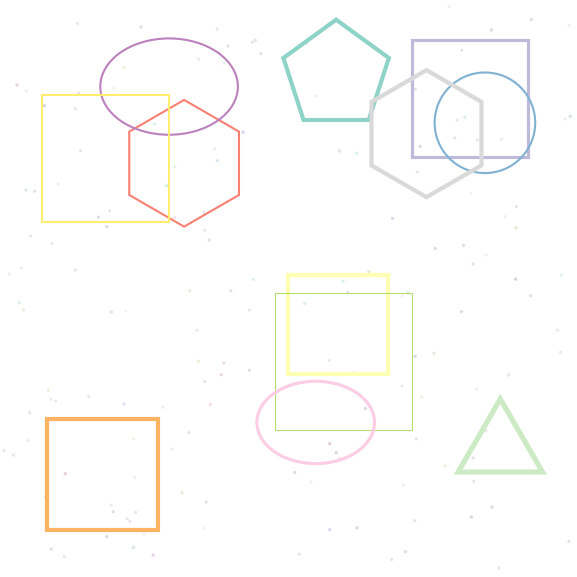[{"shape": "pentagon", "thickness": 2, "radius": 0.48, "center": [0.582, 0.869]}, {"shape": "square", "thickness": 2, "radius": 0.43, "center": [0.585, 0.437]}, {"shape": "square", "thickness": 1.5, "radius": 0.5, "center": [0.814, 0.829]}, {"shape": "hexagon", "thickness": 1, "radius": 0.55, "center": [0.319, 0.716]}, {"shape": "circle", "thickness": 1, "radius": 0.44, "center": [0.84, 0.787]}, {"shape": "square", "thickness": 2, "radius": 0.48, "center": [0.177, 0.178]}, {"shape": "square", "thickness": 0.5, "radius": 0.59, "center": [0.595, 0.372]}, {"shape": "oval", "thickness": 1.5, "radius": 0.51, "center": [0.547, 0.268]}, {"shape": "hexagon", "thickness": 2, "radius": 0.55, "center": [0.739, 0.768]}, {"shape": "oval", "thickness": 1, "radius": 0.6, "center": [0.293, 0.849]}, {"shape": "triangle", "thickness": 2.5, "radius": 0.42, "center": [0.866, 0.224]}, {"shape": "square", "thickness": 1, "radius": 0.55, "center": [0.183, 0.725]}]